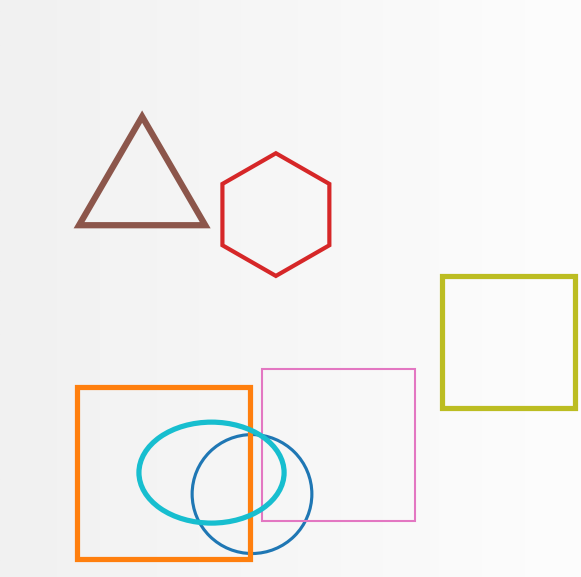[{"shape": "circle", "thickness": 1.5, "radius": 0.51, "center": [0.434, 0.144]}, {"shape": "square", "thickness": 2.5, "radius": 0.75, "center": [0.281, 0.18]}, {"shape": "hexagon", "thickness": 2, "radius": 0.53, "center": [0.475, 0.628]}, {"shape": "triangle", "thickness": 3, "radius": 0.63, "center": [0.245, 0.672]}, {"shape": "square", "thickness": 1, "radius": 0.66, "center": [0.583, 0.229]}, {"shape": "square", "thickness": 2.5, "radius": 0.57, "center": [0.875, 0.407]}, {"shape": "oval", "thickness": 2.5, "radius": 0.62, "center": [0.364, 0.181]}]